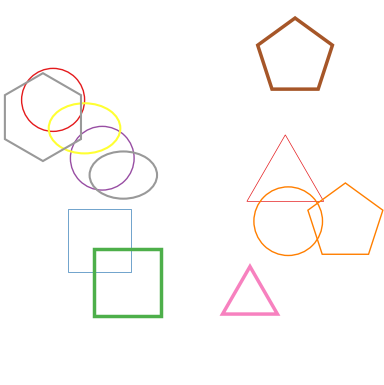[{"shape": "circle", "thickness": 1, "radius": 0.41, "center": [0.138, 0.741]}, {"shape": "triangle", "thickness": 0.5, "radius": 0.58, "center": [0.741, 0.535]}, {"shape": "square", "thickness": 0.5, "radius": 0.41, "center": [0.258, 0.375]}, {"shape": "square", "thickness": 2.5, "radius": 0.43, "center": [0.331, 0.266]}, {"shape": "circle", "thickness": 1, "radius": 0.41, "center": [0.266, 0.589]}, {"shape": "pentagon", "thickness": 1, "radius": 0.51, "center": [0.897, 0.422]}, {"shape": "circle", "thickness": 1, "radius": 0.45, "center": [0.749, 0.425]}, {"shape": "oval", "thickness": 1.5, "radius": 0.47, "center": [0.22, 0.667]}, {"shape": "pentagon", "thickness": 2.5, "radius": 0.51, "center": [0.766, 0.851]}, {"shape": "triangle", "thickness": 2.5, "radius": 0.41, "center": [0.649, 0.225]}, {"shape": "hexagon", "thickness": 1.5, "radius": 0.57, "center": [0.112, 0.696]}, {"shape": "oval", "thickness": 1.5, "radius": 0.44, "center": [0.32, 0.545]}]